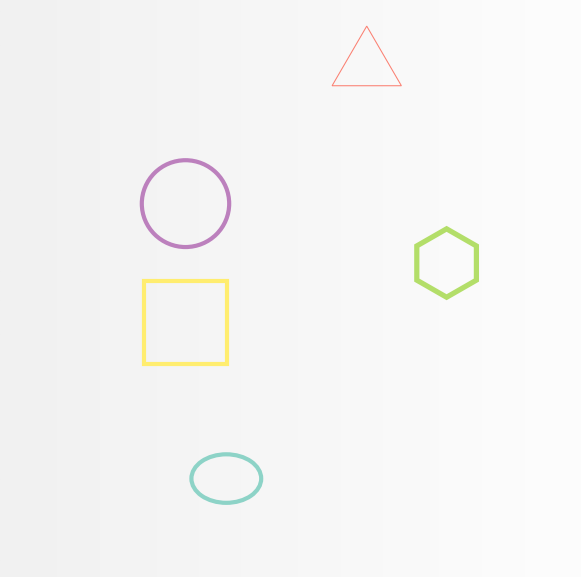[{"shape": "oval", "thickness": 2, "radius": 0.3, "center": [0.389, 0.17]}, {"shape": "triangle", "thickness": 0.5, "radius": 0.34, "center": [0.631, 0.885]}, {"shape": "hexagon", "thickness": 2.5, "radius": 0.3, "center": [0.768, 0.544]}, {"shape": "circle", "thickness": 2, "radius": 0.38, "center": [0.319, 0.647]}, {"shape": "square", "thickness": 2, "radius": 0.36, "center": [0.319, 0.441]}]